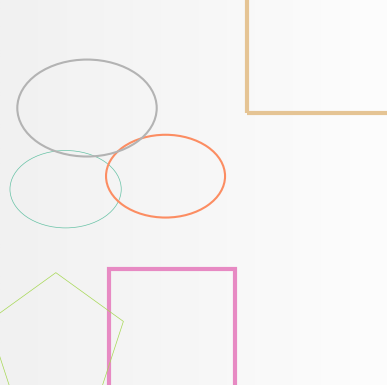[{"shape": "oval", "thickness": 0.5, "radius": 0.72, "center": [0.169, 0.509]}, {"shape": "oval", "thickness": 1.5, "radius": 0.77, "center": [0.427, 0.542]}, {"shape": "square", "thickness": 3, "radius": 0.81, "center": [0.444, 0.137]}, {"shape": "pentagon", "thickness": 0.5, "radius": 0.92, "center": [0.144, 0.109]}, {"shape": "square", "thickness": 3, "radius": 0.92, "center": [0.821, 0.89]}, {"shape": "oval", "thickness": 1.5, "radius": 0.9, "center": [0.225, 0.719]}]